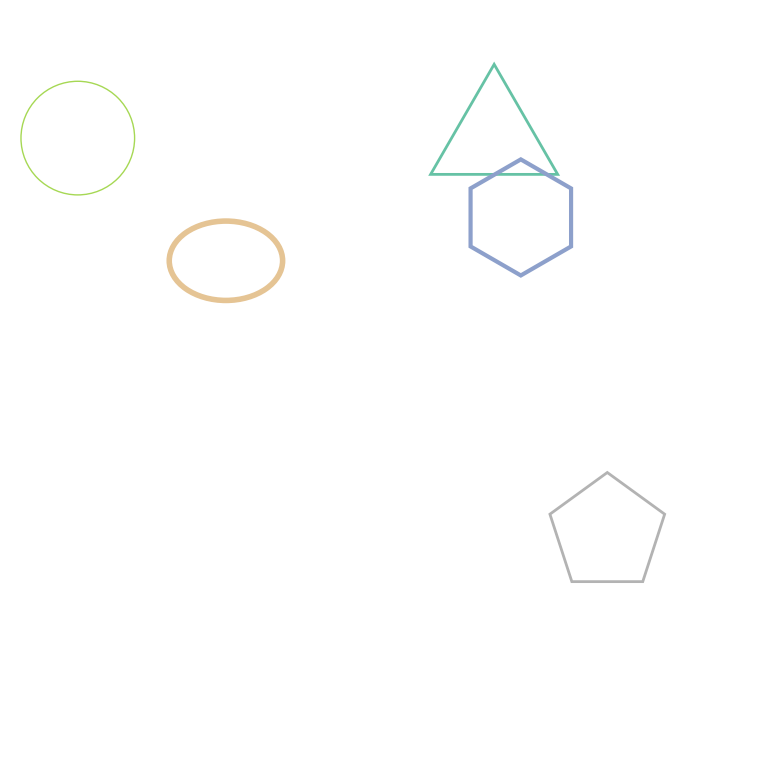[{"shape": "triangle", "thickness": 1, "radius": 0.48, "center": [0.642, 0.821]}, {"shape": "hexagon", "thickness": 1.5, "radius": 0.38, "center": [0.676, 0.718]}, {"shape": "circle", "thickness": 0.5, "radius": 0.37, "center": [0.101, 0.821]}, {"shape": "oval", "thickness": 2, "radius": 0.37, "center": [0.293, 0.661]}, {"shape": "pentagon", "thickness": 1, "radius": 0.39, "center": [0.789, 0.308]}]